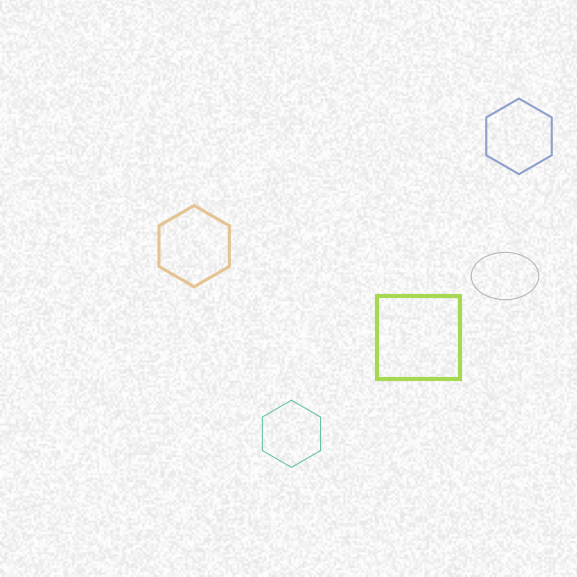[{"shape": "hexagon", "thickness": 0.5, "radius": 0.29, "center": [0.505, 0.248]}, {"shape": "hexagon", "thickness": 1, "radius": 0.33, "center": [0.899, 0.763]}, {"shape": "square", "thickness": 2, "radius": 0.36, "center": [0.724, 0.415]}, {"shape": "hexagon", "thickness": 1.5, "radius": 0.35, "center": [0.336, 0.573]}, {"shape": "oval", "thickness": 0.5, "radius": 0.29, "center": [0.874, 0.521]}]